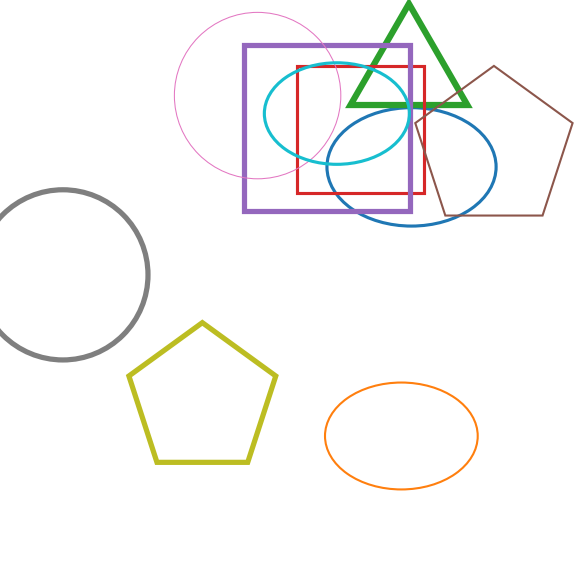[{"shape": "oval", "thickness": 1.5, "radius": 0.73, "center": [0.713, 0.71]}, {"shape": "oval", "thickness": 1, "radius": 0.66, "center": [0.695, 0.244]}, {"shape": "triangle", "thickness": 3, "radius": 0.58, "center": [0.708, 0.876]}, {"shape": "square", "thickness": 1.5, "radius": 0.55, "center": [0.625, 0.776]}, {"shape": "square", "thickness": 2.5, "radius": 0.72, "center": [0.567, 0.777]}, {"shape": "pentagon", "thickness": 1, "radius": 0.72, "center": [0.855, 0.742]}, {"shape": "circle", "thickness": 0.5, "radius": 0.72, "center": [0.446, 0.834]}, {"shape": "circle", "thickness": 2.5, "radius": 0.74, "center": [0.109, 0.523]}, {"shape": "pentagon", "thickness": 2.5, "radius": 0.67, "center": [0.35, 0.307]}, {"shape": "oval", "thickness": 1.5, "radius": 0.63, "center": [0.583, 0.803]}]